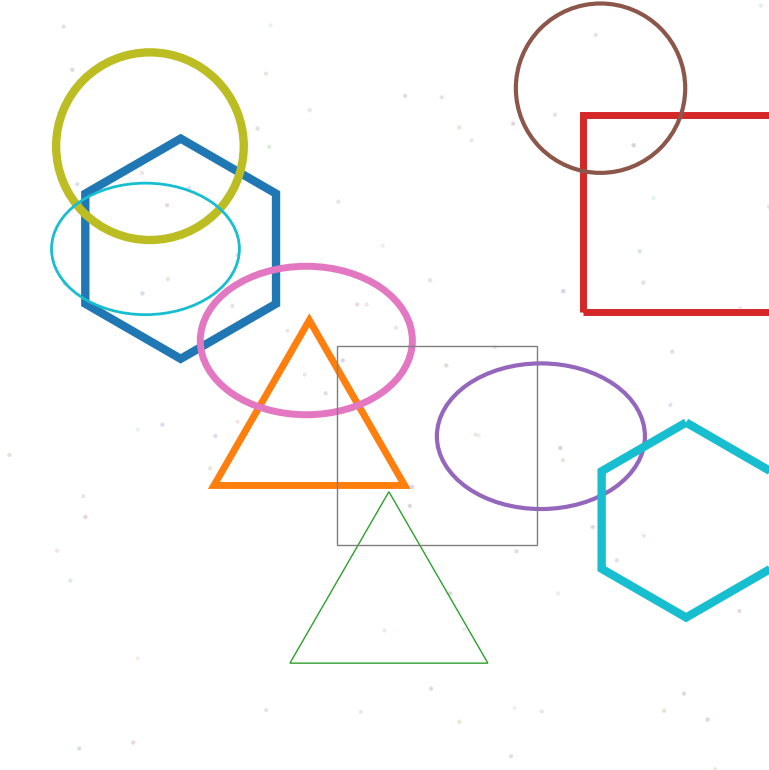[{"shape": "hexagon", "thickness": 3, "radius": 0.72, "center": [0.235, 0.677]}, {"shape": "triangle", "thickness": 2.5, "radius": 0.72, "center": [0.402, 0.441]}, {"shape": "triangle", "thickness": 0.5, "radius": 0.74, "center": [0.505, 0.213]}, {"shape": "square", "thickness": 2.5, "radius": 0.64, "center": [0.886, 0.723]}, {"shape": "oval", "thickness": 1.5, "radius": 0.68, "center": [0.702, 0.433]}, {"shape": "circle", "thickness": 1.5, "radius": 0.55, "center": [0.78, 0.885]}, {"shape": "oval", "thickness": 2.5, "radius": 0.69, "center": [0.398, 0.558]}, {"shape": "square", "thickness": 0.5, "radius": 0.65, "center": [0.567, 0.421]}, {"shape": "circle", "thickness": 3, "radius": 0.61, "center": [0.195, 0.81]}, {"shape": "oval", "thickness": 1, "radius": 0.61, "center": [0.189, 0.677]}, {"shape": "hexagon", "thickness": 3, "radius": 0.63, "center": [0.891, 0.325]}]